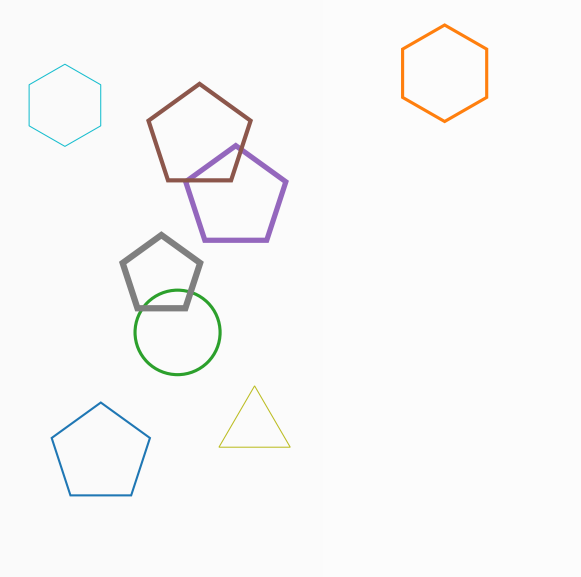[{"shape": "pentagon", "thickness": 1, "radius": 0.44, "center": [0.173, 0.213]}, {"shape": "hexagon", "thickness": 1.5, "radius": 0.42, "center": [0.765, 0.872]}, {"shape": "circle", "thickness": 1.5, "radius": 0.37, "center": [0.305, 0.424]}, {"shape": "pentagon", "thickness": 2.5, "radius": 0.45, "center": [0.406, 0.656]}, {"shape": "pentagon", "thickness": 2, "radius": 0.46, "center": [0.343, 0.762]}, {"shape": "pentagon", "thickness": 3, "radius": 0.35, "center": [0.278, 0.522]}, {"shape": "triangle", "thickness": 0.5, "radius": 0.35, "center": [0.438, 0.26]}, {"shape": "hexagon", "thickness": 0.5, "radius": 0.36, "center": [0.112, 0.817]}]